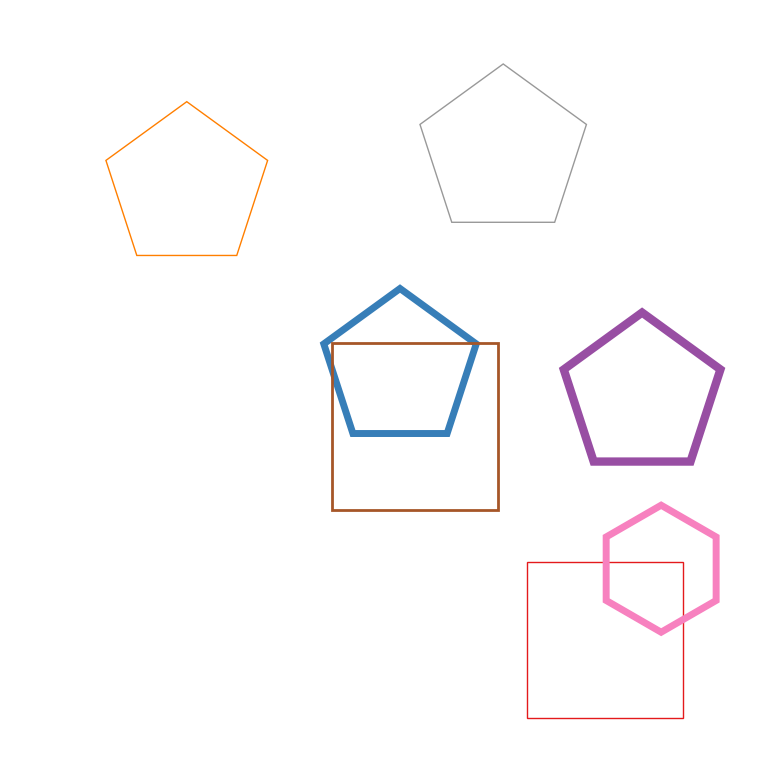[{"shape": "square", "thickness": 0.5, "radius": 0.51, "center": [0.786, 0.169]}, {"shape": "pentagon", "thickness": 2.5, "radius": 0.52, "center": [0.52, 0.521]}, {"shape": "pentagon", "thickness": 3, "radius": 0.53, "center": [0.834, 0.487]}, {"shape": "pentagon", "thickness": 0.5, "radius": 0.55, "center": [0.243, 0.758]}, {"shape": "square", "thickness": 1, "radius": 0.54, "center": [0.539, 0.446]}, {"shape": "hexagon", "thickness": 2.5, "radius": 0.41, "center": [0.859, 0.261]}, {"shape": "pentagon", "thickness": 0.5, "radius": 0.57, "center": [0.654, 0.803]}]